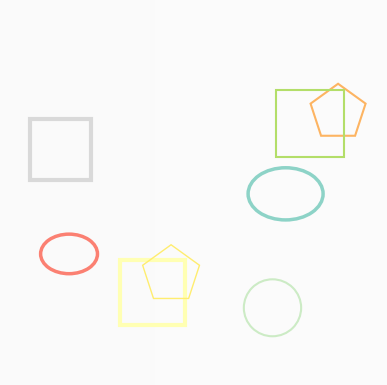[{"shape": "oval", "thickness": 2.5, "radius": 0.48, "center": [0.737, 0.497]}, {"shape": "square", "thickness": 3, "radius": 0.42, "center": [0.394, 0.24]}, {"shape": "oval", "thickness": 2.5, "radius": 0.37, "center": [0.178, 0.34]}, {"shape": "pentagon", "thickness": 1.5, "radius": 0.37, "center": [0.872, 0.708]}, {"shape": "square", "thickness": 1.5, "radius": 0.43, "center": [0.8, 0.679]}, {"shape": "square", "thickness": 3, "radius": 0.39, "center": [0.157, 0.611]}, {"shape": "circle", "thickness": 1.5, "radius": 0.37, "center": [0.703, 0.201]}, {"shape": "pentagon", "thickness": 1, "radius": 0.39, "center": [0.441, 0.287]}]